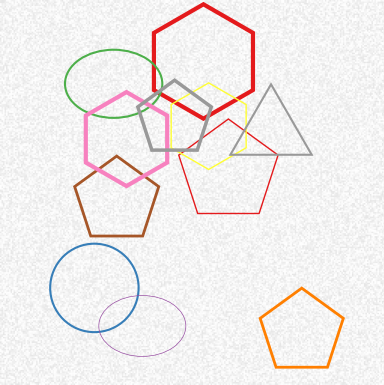[{"shape": "pentagon", "thickness": 1, "radius": 0.68, "center": [0.593, 0.555]}, {"shape": "hexagon", "thickness": 3, "radius": 0.74, "center": [0.528, 0.84]}, {"shape": "circle", "thickness": 1.5, "radius": 0.57, "center": [0.245, 0.252]}, {"shape": "oval", "thickness": 1.5, "radius": 0.63, "center": [0.295, 0.782]}, {"shape": "oval", "thickness": 0.5, "radius": 0.56, "center": [0.37, 0.153]}, {"shape": "pentagon", "thickness": 2, "radius": 0.57, "center": [0.784, 0.138]}, {"shape": "hexagon", "thickness": 1, "radius": 0.56, "center": [0.542, 0.672]}, {"shape": "pentagon", "thickness": 2, "radius": 0.57, "center": [0.303, 0.48]}, {"shape": "hexagon", "thickness": 3, "radius": 0.61, "center": [0.329, 0.639]}, {"shape": "triangle", "thickness": 1.5, "radius": 0.61, "center": [0.704, 0.659]}, {"shape": "pentagon", "thickness": 2.5, "radius": 0.5, "center": [0.453, 0.691]}]